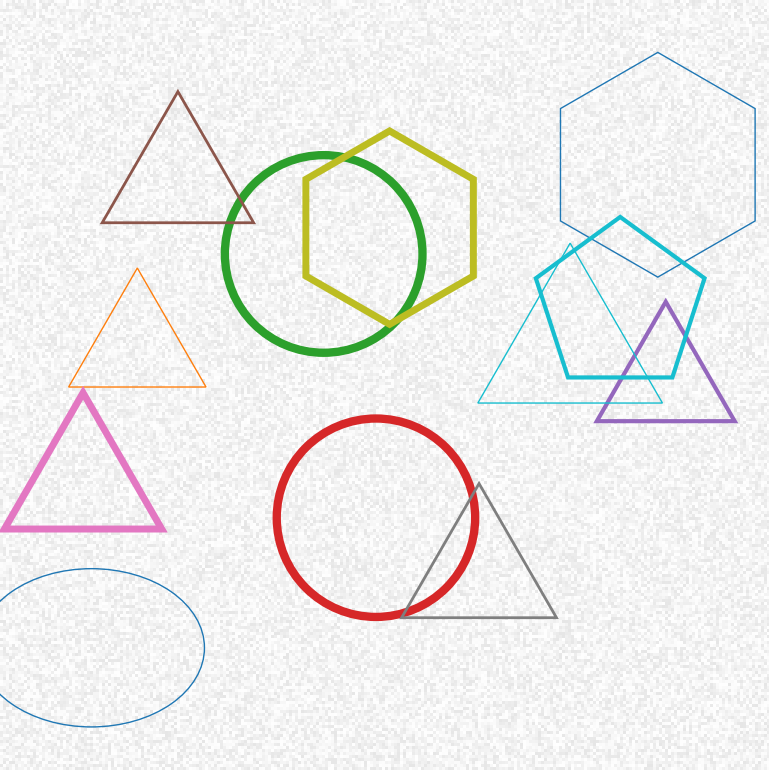[{"shape": "hexagon", "thickness": 0.5, "radius": 0.73, "center": [0.854, 0.786]}, {"shape": "oval", "thickness": 0.5, "radius": 0.73, "center": [0.119, 0.159]}, {"shape": "triangle", "thickness": 0.5, "radius": 0.52, "center": [0.178, 0.549]}, {"shape": "circle", "thickness": 3, "radius": 0.64, "center": [0.42, 0.67]}, {"shape": "circle", "thickness": 3, "radius": 0.64, "center": [0.488, 0.328]}, {"shape": "triangle", "thickness": 1.5, "radius": 0.52, "center": [0.865, 0.505]}, {"shape": "triangle", "thickness": 1, "radius": 0.57, "center": [0.231, 0.767]}, {"shape": "triangle", "thickness": 2.5, "radius": 0.59, "center": [0.108, 0.372]}, {"shape": "triangle", "thickness": 1, "radius": 0.58, "center": [0.622, 0.256]}, {"shape": "hexagon", "thickness": 2.5, "radius": 0.63, "center": [0.506, 0.704]}, {"shape": "pentagon", "thickness": 1.5, "radius": 0.58, "center": [0.805, 0.603]}, {"shape": "triangle", "thickness": 0.5, "radius": 0.69, "center": [0.74, 0.546]}]